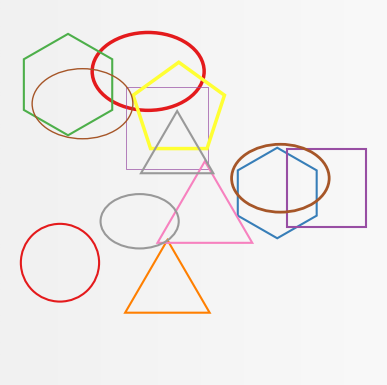[{"shape": "circle", "thickness": 1.5, "radius": 0.5, "center": [0.155, 0.318]}, {"shape": "oval", "thickness": 2.5, "radius": 0.72, "center": [0.382, 0.815]}, {"shape": "hexagon", "thickness": 1.5, "radius": 0.59, "center": [0.715, 0.499]}, {"shape": "hexagon", "thickness": 1.5, "radius": 0.66, "center": [0.176, 0.78]}, {"shape": "square", "thickness": 1.5, "radius": 0.51, "center": [0.842, 0.511]}, {"shape": "square", "thickness": 0.5, "radius": 0.53, "center": [0.43, 0.667]}, {"shape": "triangle", "thickness": 1.5, "radius": 0.63, "center": [0.432, 0.251]}, {"shape": "pentagon", "thickness": 2.5, "radius": 0.62, "center": [0.461, 0.714]}, {"shape": "oval", "thickness": 1, "radius": 0.65, "center": [0.213, 0.731]}, {"shape": "oval", "thickness": 2, "radius": 0.63, "center": [0.724, 0.537]}, {"shape": "triangle", "thickness": 1.5, "radius": 0.71, "center": [0.529, 0.44]}, {"shape": "triangle", "thickness": 1.5, "radius": 0.54, "center": [0.457, 0.604]}, {"shape": "oval", "thickness": 1.5, "radius": 0.5, "center": [0.36, 0.425]}]